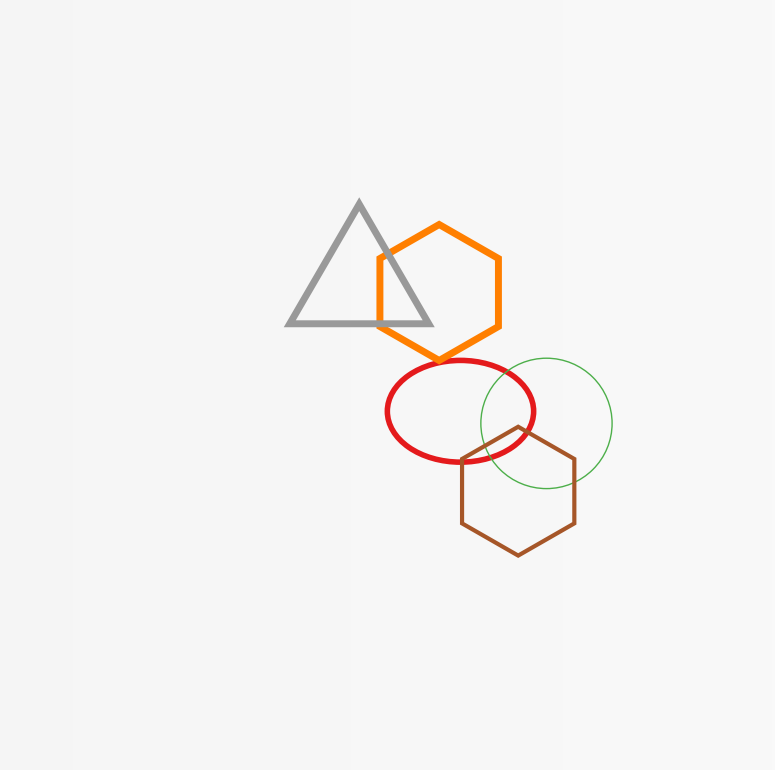[{"shape": "oval", "thickness": 2, "radius": 0.47, "center": [0.594, 0.466]}, {"shape": "circle", "thickness": 0.5, "radius": 0.42, "center": [0.705, 0.45]}, {"shape": "hexagon", "thickness": 2.5, "radius": 0.44, "center": [0.567, 0.62]}, {"shape": "hexagon", "thickness": 1.5, "radius": 0.42, "center": [0.669, 0.362]}, {"shape": "triangle", "thickness": 2.5, "radius": 0.52, "center": [0.464, 0.631]}]